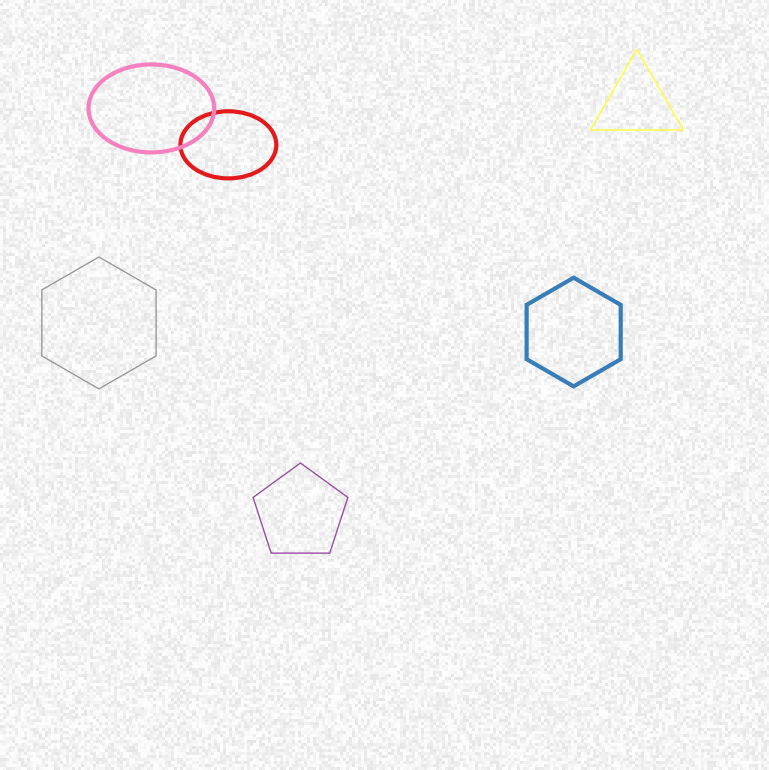[{"shape": "oval", "thickness": 1.5, "radius": 0.31, "center": [0.297, 0.812]}, {"shape": "hexagon", "thickness": 1.5, "radius": 0.35, "center": [0.745, 0.569]}, {"shape": "pentagon", "thickness": 0.5, "radius": 0.32, "center": [0.39, 0.334]}, {"shape": "triangle", "thickness": 0.5, "radius": 0.35, "center": [0.827, 0.866]}, {"shape": "oval", "thickness": 1.5, "radius": 0.41, "center": [0.197, 0.859]}, {"shape": "hexagon", "thickness": 0.5, "radius": 0.43, "center": [0.129, 0.581]}]